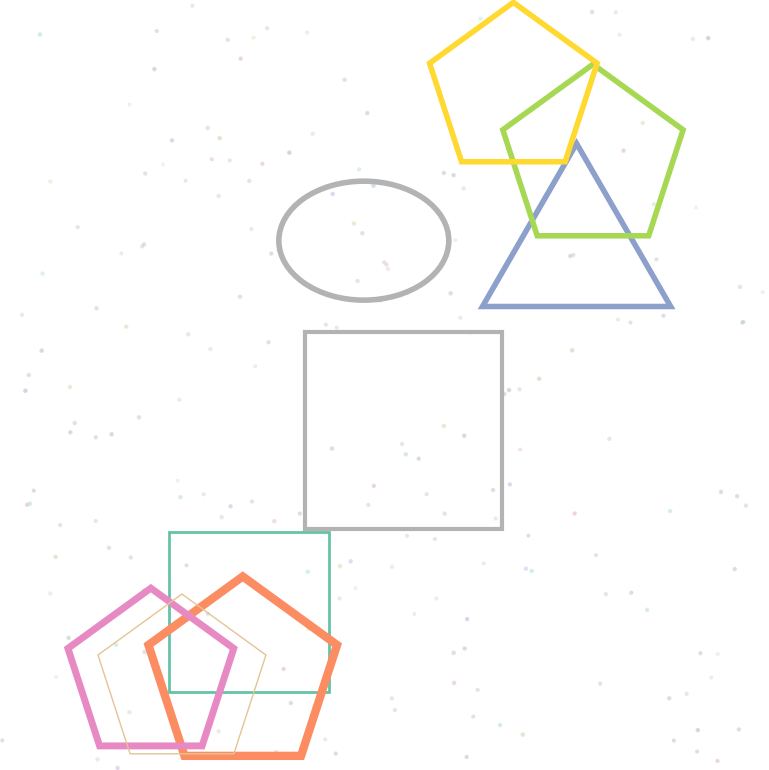[{"shape": "square", "thickness": 1, "radius": 0.52, "center": [0.324, 0.205]}, {"shape": "pentagon", "thickness": 3, "radius": 0.64, "center": [0.315, 0.123]}, {"shape": "triangle", "thickness": 2, "radius": 0.71, "center": [0.749, 0.672]}, {"shape": "pentagon", "thickness": 2.5, "radius": 0.57, "center": [0.196, 0.123]}, {"shape": "pentagon", "thickness": 2, "radius": 0.62, "center": [0.77, 0.793]}, {"shape": "pentagon", "thickness": 2, "radius": 0.57, "center": [0.667, 0.883]}, {"shape": "pentagon", "thickness": 0.5, "radius": 0.57, "center": [0.236, 0.114]}, {"shape": "oval", "thickness": 2, "radius": 0.55, "center": [0.472, 0.687]}, {"shape": "square", "thickness": 1.5, "radius": 0.64, "center": [0.524, 0.441]}]